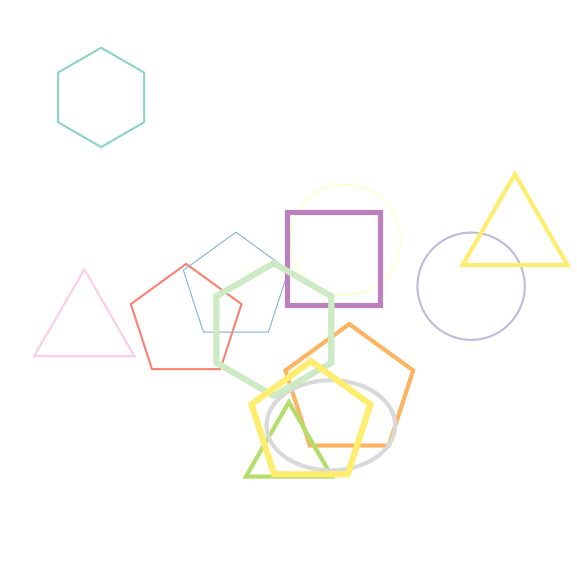[{"shape": "hexagon", "thickness": 1, "radius": 0.43, "center": [0.175, 0.83]}, {"shape": "circle", "thickness": 0.5, "radius": 0.48, "center": [0.598, 0.584]}, {"shape": "circle", "thickness": 1, "radius": 0.46, "center": [0.816, 0.504]}, {"shape": "pentagon", "thickness": 1, "radius": 0.5, "center": [0.322, 0.441]}, {"shape": "pentagon", "thickness": 0.5, "radius": 0.48, "center": [0.408, 0.501]}, {"shape": "pentagon", "thickness": 2, "radius": 0.58, "center": [0.605, 0.322]}, {"shape": "triangle", "thickness": 2, "radius": 0.43, "center": [0.5, 0.217]}, {"shape": "triangle", "thickness": 1, "radius": 0.5, "center": [0.146, 0.432]}, {"shape": "oval", "thickness": 2, "radius": 0.56, "center": [0.573, 0.263]}, {"shape": "square", "thickness": 2.5, "radius": 0.4, "center": [0.577, 0.551]}, {"shape": "hexagon", "thickness": 3, "radius": 0.57, "center": [0.474, 0.429]}, {"shape": "triangle", "thickness": 2, "radius": 0.52, "center": [0.892, 0.593]}, {"shape": "pentagon", "thickness": 3, "radius": 0.54, "center": [0.538, 0.266]}]